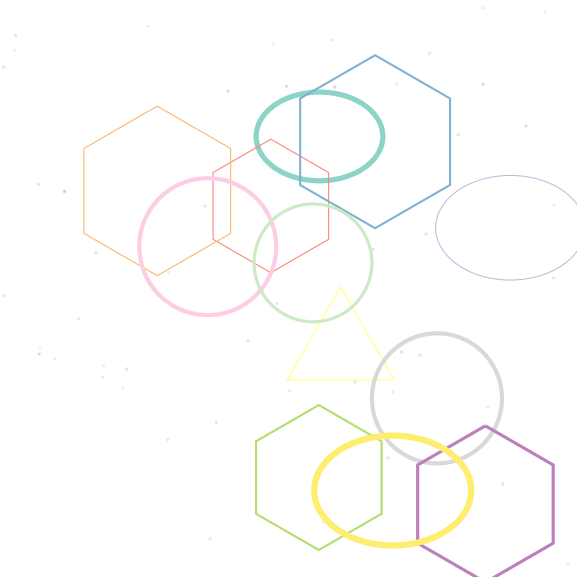[{"shape": "oval", "thickness": 2.5, "radius": 0.55, "center": [0.553, 0.763]}, {"shape": "triangle", "thickness": 1, "radius": 0.54, "center": [0.59, 0.395]}, {"shape": "oval", "thickness": 0.5, "radius": 0.65, "center": [0.884, 0.605]}, {"shape": "hexagon", "thickness": 0.5, "radius": 0.58, "center": [0.469, 0.643]}, {"shape": "hexagon", "thickness": 1, "radius": 0.75, "center": [0.65, 0.754]}, {"shape": "hexagon", "thickness": 0.5, "radius": 0.73, "center": [0.272, 0.669]}, {"shape": "hexagon", "thickness": 1, "radius": 0.63, "center": [0.552, 0.172]}, {"shape": "circle", "thickness": 2, "radius": 0.59, "center": [0.36, 0.572]}, {"shape": "circle", "thickness": 2, "radius": 0.56, "center": [0.757, 0.309]}, {"shape": "hexagon", "thickness": 1.5, "radius": 0.68, "center": [0.841, 0.126]}, {"shape": "circle", "thickness": 1.5, "radius": 0.51, "center": [0.542, 0.544]}, {"shape": "oval", "thickness": 3, "radius": 0.68, "center": [0.68, 0.15]}]